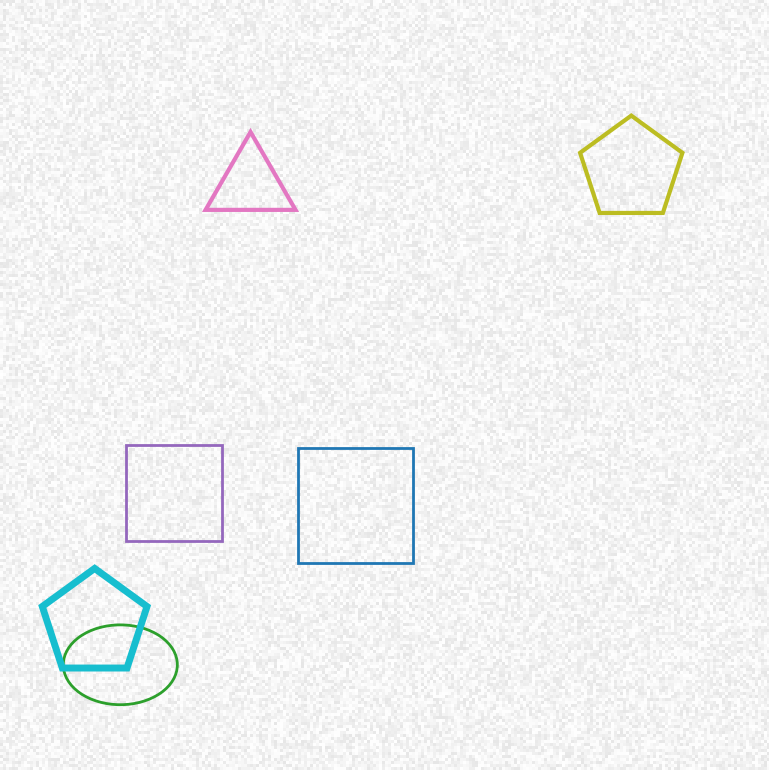[{"shape": "square", "thickness": 1, "radius": 0.37, "center": [0.461, 0.344]}, {"shape": "oval", "thickness": 1, "radius": 0.37, "center": [0.156, 0.137]}, {"shape": "square", "thickness": 1, "radius": 0.31, "center": [0.225, 0.36]}, {"shape": "triangle", "thickness": 1.5, "radius": 0.34, "center": [0.325, 0.761]}, {"shape": "pentagon", "thickness": 1.5, "radius": 0.35, "center": [0.82, 0.78]}, {"shape": "pentagon", "thickness": 2.5, "radius": 0.36, "center": [0.123, 0.19]}]